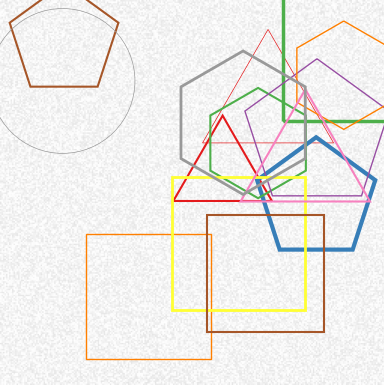[{"shape": "triangle", "thickness": 0.5, "radius": 0.98, "center": [0.696, 0.727]}, {"shape": "triangle", "thickness": 1.5, "radius": 0.74, "center": [0.578, 0.552]}, {"shape": "pentagon", "thickness": 3, "radius": 0.81, "center": [0.821, 0.482]}, {"shape": "hexagon", "thickness": 1.5, "radius": 0.72, "center": [0.67, 0.628]}, {"shape": "square", "thickness": 2.5, "radius": 0.8, "center": [0.894, 0.846]}, {"shape": "pentagon", "thickness": 1, "radius": 0.98, "center": [0.823, 0.651]}, {"shape": "hexagon", "thickness": 1, "radius": 0.7, "center": [0.893, 0.805]}, {"shape": "square", "thickness": 1, "radius": 0.81, "center": [0.386, 0.231]}, {"shape": "square", "thickness": 2, "radius": 0.86, "center": [0.62, 0.367]}, {"shape": "square", "thickness": 1.5, "radius": 0.76, "center": [0.69, 0.289]}, {"shape": "pentagon", "thickness": 1.5, "radius": 0.74, "center": [0.166, 0.895]}, {"shape": "triangle", "thickness": 1.5, "radius": 0.97, "center": [0.793, 0.574]}, {"shape": "hexagon", "thickness": 2, "radius": 0.93, "center": [0.631, 0.681]}, {"shape": "circle", "thickness": 0.5, "radius": 0.94, "center": [0.162, 0.79]}]